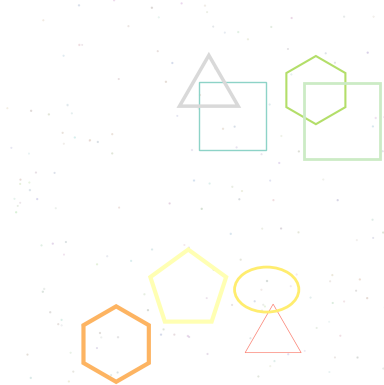[{"shape": "square", "thickness": 1, "radius": 0.44, "center": [0.604, 0.699]}, {"shape": "pentagon", "thickness": 3, "radius": 0.52, "center": [0.489, 0.248]}, {"shape": "triangle", "thickness": 0.5, "radius": 0.42, "center": [0.709, 0.126]}, {"shape": "hexagon", "thickness": 3, "radius": 0.49, "center": [0.302, 0.106]}, {"shape": "hexagon", "thickness": 1.5, "radius": 0.44, "center": [0.82, 0.766]}, {"shape": "triangle", "thickness": 2.5, "radius": 0.44, "center": [0.542, 0.768]}, {"shape": "square", "thickness": 2, "radius": 0.49, "center": [0.889, 0.686]}, {"shape": "oval", "thickness": 2, "radius": 0.42, "center": [0.693, 0.248]}]